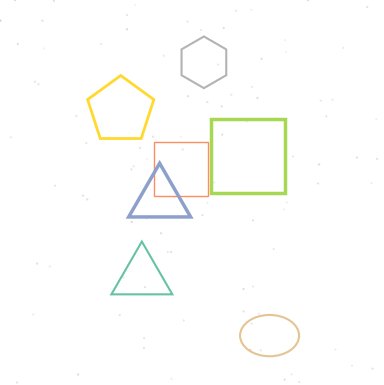[{"shape": "triangle", "thickness": 1.5, "radius": 0.46, "center": [0.368, 0.281]}, {"shape": "square", "thickness": 1, "radius": 0.35, "center": [0.471, 0.561]}, {"shape": "triangle", "thickness": 2.5, "radius": 0.46, "center": [0.415, 0.483]}, {"shape": "square", "thickness": 2.5, "radius": 0.48, "center": [0.644, 0.595]}, {"shape": "pentagon", "thickness": 2, "radius": 0.45, "center": [0.314, 0.713]}, {"shape": "oval", "thickness": 1.5, "radius": 0.38, "center": [0.7, 0.128]}, {"shape": "hexagon", "thickness": 1.5, "radius": 0.34, "center": [0.53, 0.838]}]